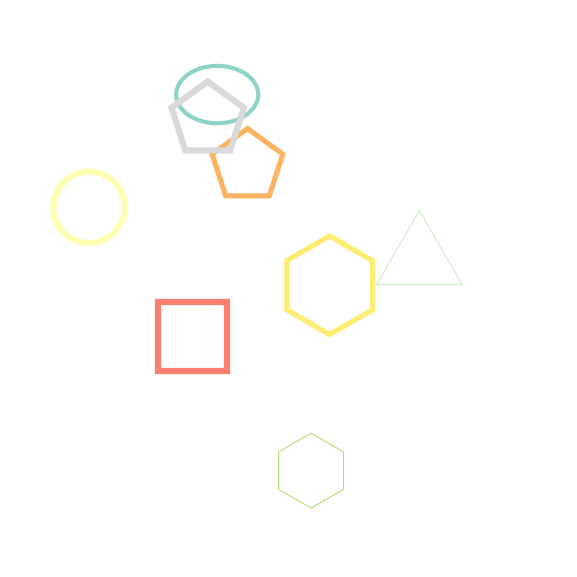[{"shape": "oval", "thickness": 2, "radius": 0.36, "center": [0.376, 0.835]}, {"shape": "circle", "thickness": 3, "radius": 0.31, "center": [0.154, 0.64]}, {"shape": "square", "thickness": 3, "radius": 0.3, "center": [0.333, 0.416]}, {"shape": "pentagon", "thickness": 2.5, "radius": 0.32, "center": [0.429, 0.712]}, {"shape": "hexagon", "thickness": 0.5, "radius": 0.32, "center": [0.539, 0.184]}, {"shape": "pentagon", "thickness": 3, "radius": 0.33, "center": [0.36, 0.792]}, {"shape": "triangle", "thickness": 0.5, "radius": 0.43, "center": [0.726, 0.549]}, {"shape": "hexagon", "thickness": 2.5, "radius": 0.43, "center": [0.571, 0.505]}]